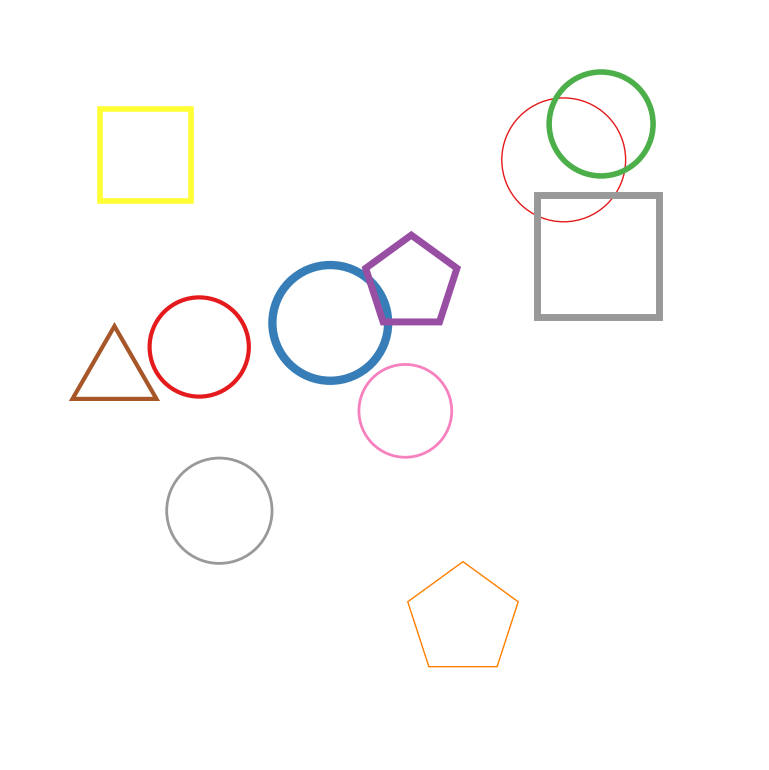[{"shape": "circle", "thickness": 1.5, "radius": 0.32, "center": [0.259, 0.549]}, {"shape": "circle", "thickness": 0.5, "radius": 0.4, "center": [0.732, 0.792]}, {"shape": "circle", "thickness": 3, "radius": 0.38, "center": [0.429, 0.581]}, {"shape": "circle", "thickness": 2, "radius": 0.34, "center": [0.781, 0.839]}, {"shape": "pentagon", "thickness": 2.5, "radius": 0.31, "center": [0.534, 0.632]}, {"shape": "pentagon", "thickness": 0.5, "radius": 0.38, "center": [0.601, 0.195]}, {"shape": "square", "thickness": 2, "radius": 0.3, "center": [0.189, 0.799]}, {"shape": "triangle", "thickness": 1.5, "radius": 0.31, "center": [0.149, 0.513]}, {"shape": "circle", "thickness": 1, "radius": 0.3, "center": [0.526, 0.466]}, {"shape": "circle", "thickness": 1, "radius": 0.34, "center": [0.285, 0.337]}, {"shape": "square", "thickness": 2.5, "radius": 0.4, "center": [0.777, 0.667]}]